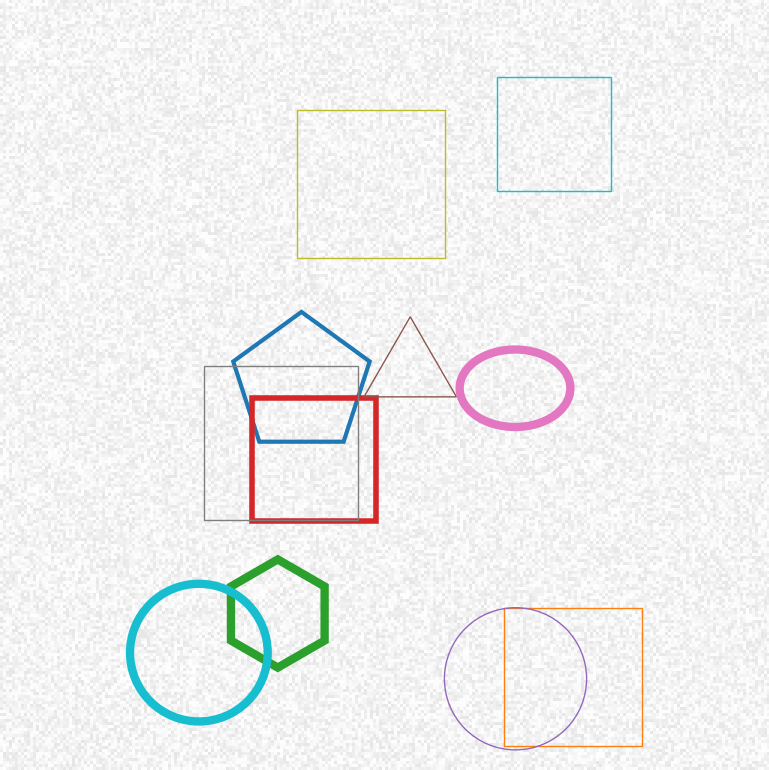[{"shape": "pentagon", "thickness": 1.5, "radius": 0.47, "center": [0.392, 0.502]}, {"shape": "square", "thickness": 0.5, "radius": 0.45, "center": [0.744, 0.121]}, {"shape": "hexagon", "thickness": 3, "radius": 0.35, "center": [0.361, 0.203]}, {"shape": "square", "thickness": 2, "radius": 0.4, "center": [0.408, 0.403]}, {"shape": "circle", "thickness": 0.5, "radius": 0.46, "center": [0.669, 0.118]}, {"shape": "triangle", "thickness": 0.5, "radius": 0.35, "center": [0.533, 0.519]}, {"shape": "oval", "thickness": 3, "radius": 0.36, "center": [0.669, 0.496]}, {"shape": "square", "thickness": 0.5, "radius": 0.5, "center": [0.365, 0.425]}, {"shape": "square", "thickness": 0.5, "radius": 0.48, "center": [0.482, 0.761]}, {"shape": "circle", "thickness": 3, "radius": 0.45, "center": [0.258, 0.152]}, {"shape": "square", "thickness": 0.5, "radius": 0.37, "center": [0.72, 0.826]}]